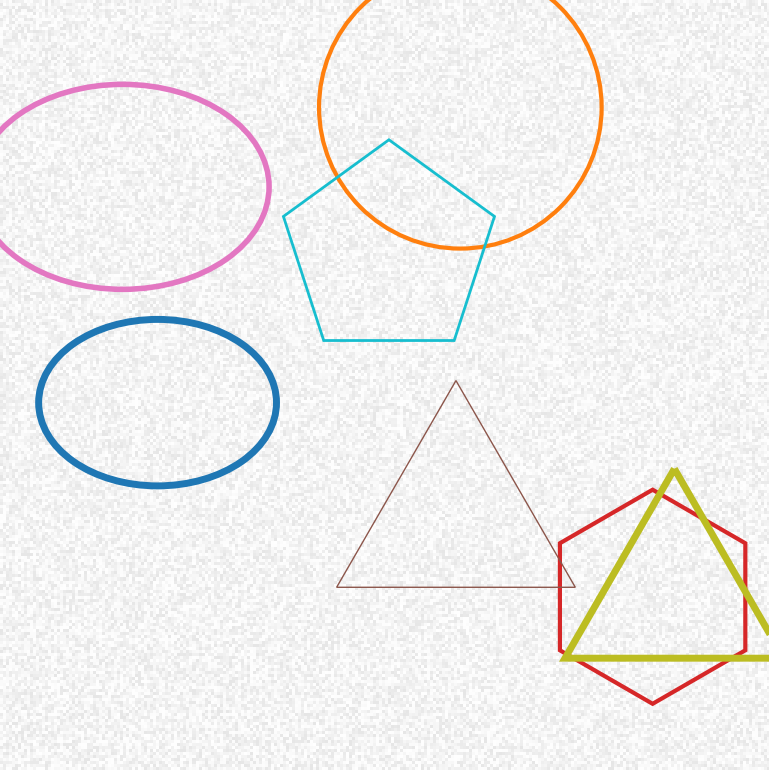[{"shape": "oval", "thickness": 2.5, "radius": 0.77, "center": [0.205, 0.477]}, {"shape": "circle", "thickness": 1.5, "radius": 0.92, "center": [0.598, 0.861]}, {"shape": "hexagon", "thickness": 1.5, "radius": 0.7, "center": [0.848, 0.225]}, {"shape": "triangle", "thickness": 0.5, "radius": 0.89, "center": [0.592, 0.327]}, {"shape": "oval", "thickness": 2, "radius": 0.95, "center": [0.159, 0.757]}, {"shape": "triangle", "thickness": 2.5, "radius": 0.82, "center": [0.876, 0.227]}, {"shape": "pentagon", "thickness": 1, "radius": 0.72, "center": [0.505, 0.674]}]